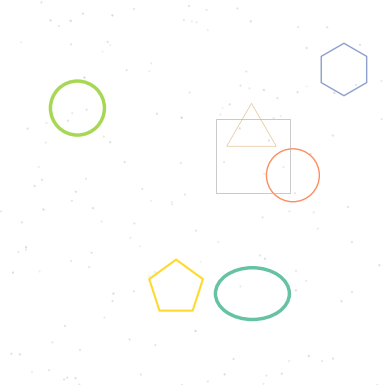[{"shape": "oval", "thickness": 2.5, "radius": 0.48, "center": [0.656, 0.237]}, {"shape": "circle", "thickness": 1, "radius": 0.34, "center": [0.761, 0.545]}, {"shape": "hexagon", "thickness": 1, "radius": 0.34, "center": [0.893, 0.82]}, {"shape": "circle", "thickness": 2.5, "radius": 0.35, "center": [0.201, 0.719]}, {"shape": "pentagon", "thickness": 1.5, "radius": 0.37, "center": [0.457, 0.252]}, {"shape": "triangle", "thickness": 0.5, "radius": 0.37, "center": [0.653, 0.657]}, {"shape": "square", "thickness": 0.5, "radius": 0.48, "center": [0.658, 0.594]}]